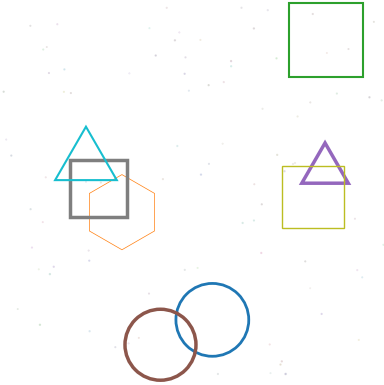[{"shape": "circle", "thickness": 2, "radius": 0.47, "center": [0.552, 0.169]}, {"shape": "hexagon", "thickness": 0.5, "radius": 0.49, "center": [0.317, 0.449]}, {"shape": "square", "thickness": 1.5, "radius": 0.48, "center": [0.846, 0.896]}, {"shape": "triangle", "thickness": 2.5, "radius": 0.35, "center": [0.844, 0.559]}, {"shape": "circle", "thickness": 2.5, "radius": 0.46, "center": [0.417, 0.105]}, {"shape": "square", "thickness": 2.5, "radius": 0.37, "center": [0.256, 0.51]}, {"shape": "square", "thickness": 1, "radius": 0.4, "center": [0.813, 0.487]}, {"shape": "triangle", "thickness": 1.5, "radius": 0.46, "center": [0.223, 0.578]}]